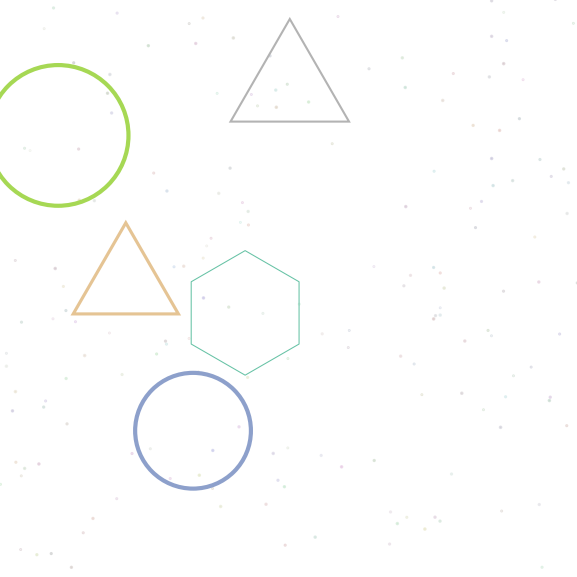[{"shape": "hexagon", "thickness": 0.5, "radius": 0.54, "center": [0.424, 0.457]}, {"shape": "circle", "thickness": 2, "radius": 0.5, "center": [0.334, 0.253]}, {"shape": "circle", "thickness": 2, "radius": 0.61, "center": [0.101, 0.765]}, {"shape": "triangle", "thickness": 1.5, "radius": 0.53, "center": [0.218, 0.508]}, {"shape": "triangle", "thickness": 1, "radius": 0.59, "center": [0.502, 0.848]}]